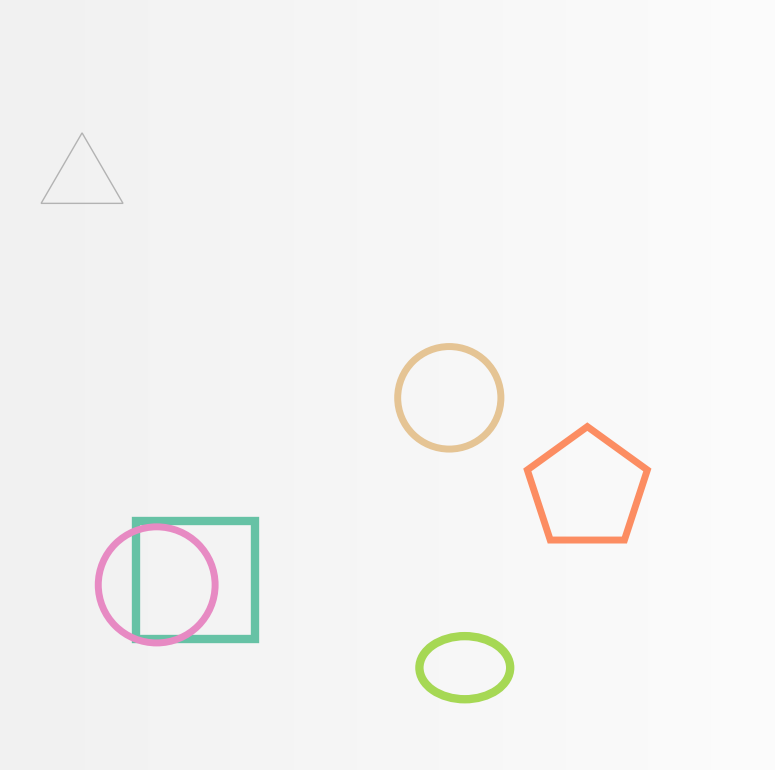[{"shape": "square", "thickness": 3, "radius": 0.38, "center": [0.252, 0.247]}, {"shape": "pentagon", "thickness": 2.5, "radius": 0.41, "center": [0.758, 0.365]}, {"shape": "circle", "thickness": 2.5, "radius": 0.38, "center": [0.202, 0.24]}, {"shape": "oval", "thickness": 3, "radius": 0.29, "center": [0.6, 0.133]}, {"shape": "circle", "thickness": 2.5, "radius": 0.33, "center": [0.58, 0.483]}, {"shape": "triangle", "thickness": 0.5, "radius": 0.31, "center": [0.106, 0.766]}]